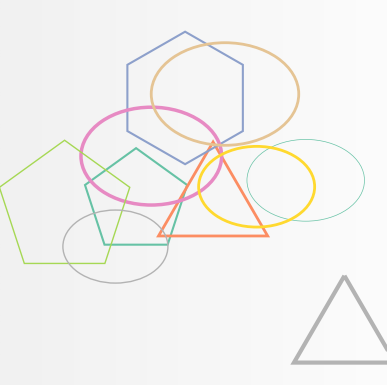[{"shape": "pentagon", "thickness": 1.5, "radius": 0.69, "center": [0.351, 0.477]}, {"shape": "oval", "thickness": 0.5, "radius": 0.76, "center": [0.789, 0.532]}, {"shape": "triangle", "thickness": 2, "radius": 0.81, "center": [0.55, 0.468]}, {"shape": "hexagon", "thickness": 1.5, "radius": 0.86, "center": [0.478, 0.746]}, {"shape": "oval", "thickness": 2.5, "radius": 0.91, "center": [0.39, 0.595]}, {"shape": "pentagon", "thickness": 1, "radius": 0.88, "center": [0.167, 0.459]}, {"shape": "oval", "thickness": 2, "radius": 0.75, "center": [0.662, 0.515]}, {"shape": "oval", "thickness": 2, "radius": 0.95, "center": [0.581, 0.756]}, {"shape": "triangle", "thickness": 3, "radius": 0.75, "center": [0.889, 0.133]}, {"shape": "oval", "thickness": 1, "radius": 0.68, "center": [0.298, 0.36]}]